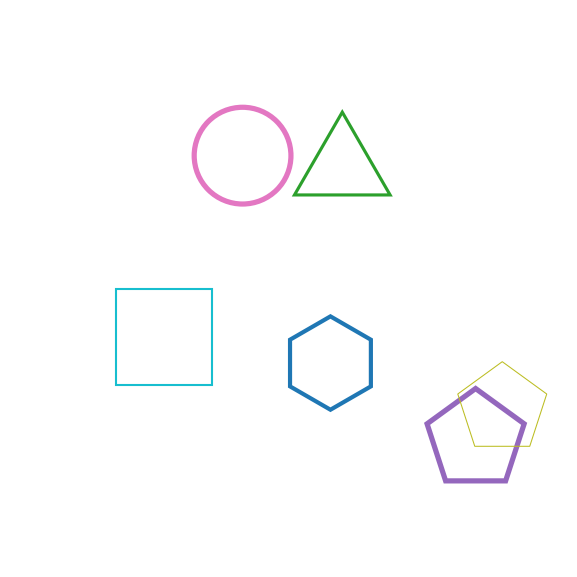[{"shape": "hexagon", "thickness": 2, "radius": 0.4, "center": [0.572, 0.37]}, {"shape": "triangle", "thickness": 1.5, "radius": 0.48, "center": [0.593, 0.709]}, {"shape": "pentagon", "thickness": 2.5, "radius": 0.44, "center": [0.824, 0.238]}, {"shape": "circle", "thickness": 2.5, "radius": 0.42, "center": [0.42, 0.73]}, {"shape": "pentagon", "thickness": 0.5, "radius": 0.4, "center": [0.87, 0.292]}, {"shape": "square", "thickness": 1, "radius": 0.42, "center": [0.284, 0.416]}]